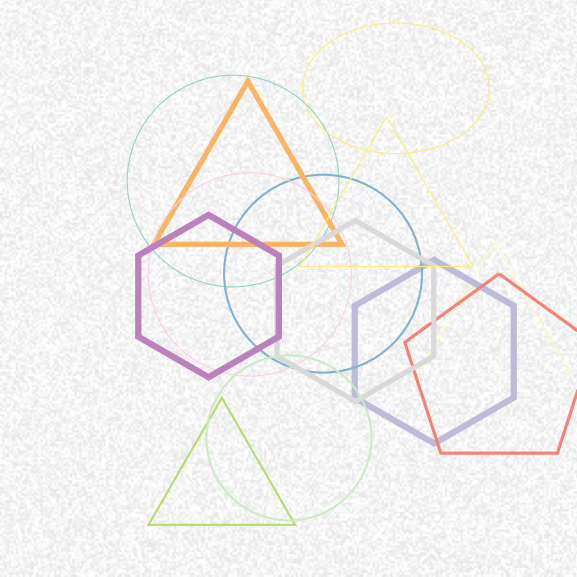[{"shape": "circle", "thickness": 0.5, "radius": 0.92, "center": [0.404, 0.686]}, {"shape": "triangle", "thickness": 0.5, "radius": 0.77, "center": [0.856, 0.426]}, {"shape": "hexagon", "thickness": 3, "radius": 0.79, "center": [0.752, 0.39]}, {"shape": "pentagon", "thickness": 1.5, "radius": 0.86, "center": [0.864, 0.353]}, {"shape": "circle", "thickness": 1, "radius": 0.86, "center": [0.559, 0.525]}, {"shape": "triangle", "thickness": 2.5, "radius": 0.94, "center": [0.429, 0.67]}, {"shape": "triangle", "thickness": 1, "radius": 0.73, "center": [0.384, 0.164]}, {"shape": "circle", "thickness": 0.5, "radius": 0.88, "center": [0.433, 0.524]}, {"shape": "hexagon", "thickness": 2.5, "radius": 0.78, "center": [0.615, 0.461]}, {"shape": "hexagon", "thickness": 3, "radius": 0.7, "center": [0.361, 0.486]}, {"shape": "circle", "thickness": 1, "radius": 0.71, "center": [0.5, 0.241]}, {"shape": "oval", "thickness": 0.5, "radius": 0.81, "center": [0.686, 0.846]}, {"shape": "triangle", "thickness": 0.5, "radius": 0.87, "center": [0.669, 0.624]}]